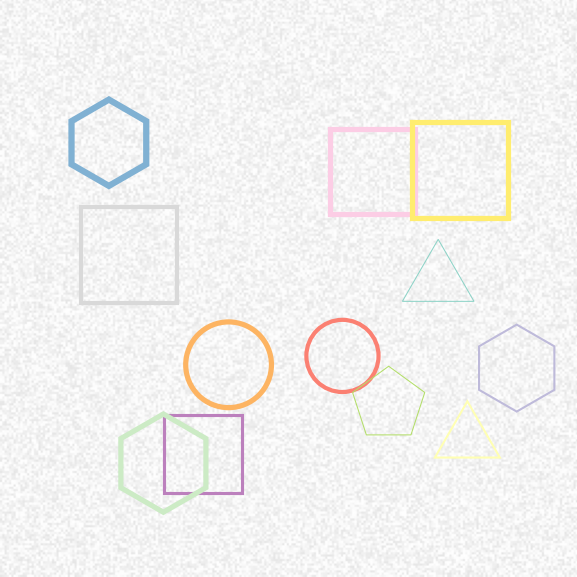[{"shape": "triangle", "thickness": 0.5, "radius": 0.36, "center": [0.759, 0.513]}, {"shape": "triangle", "thickness": 1, "radius": 0.32, "center": [0.809, 0.239]}, {"shape": "hexagon", "thickness": 1, "radius": 0.38, "center": [0.895, 0.362]}, {"shape": "circle", "thickness": 2, "radius": 0.31, "center": [0.593, 0.383]}, {"shape": "hexagon", "thickness": 3, "radius": 0.37, "center": [0.189, 0.752]}, {"shape": "circle", "thickness": 2.5, "radius": 0.37, "center": [0.396, 0.367]}, {"shape": "pentagon", "thickness": 0.5, "radius": 0.33, "center": [0.673, 0.299]}, {"shape": "square", "thickness": 2.5, "radius": 0.37, "center": [0.645, 0.702]}, {"shape": "square", "thickness": 2, "radius": 0.42, "center": [0.223, 0.557]}, {"shape": "square", "thickness": 1.5, "radius": 0.34, "center": [0.352, 0.213]}, {"shape": "hexagon", "thickness": 2.5, "radius": 0.43, "center": [0.283, 0.197]}, {"shape": "square", "thickness": 2.5, "radius": 0.42, "center": [0.796, 0.706]}]